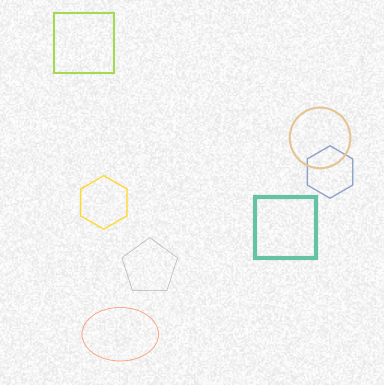[{"shape": "square", "thickness": 3, "radius": 0.4, "center": [0.741, 0.409]}, {"shape": "oval", "thickness": 0.5, "radius": 0.5, "center": [0.312, 0.132]}, {"shape": "hexagon", "thickness": 1, "radius": 0.34, "center": [0.857, 0.553]}, {"shape": "square", "thickness": 1.5, "radius": 0.39, "center": [0.218, 0.888]}, {"shape": "hexagon", "thickness": 1, "radius": 0.35, "center": [0.27, 0.474]}, {"shape": "circle", "thickness": 1.5, "radius": 0.39, "center": [0.831, 0.642]}, {"shape": "pentagon", "thickness": 0.5, "radius": 0.38, "center": [0.389, 0.307]}]